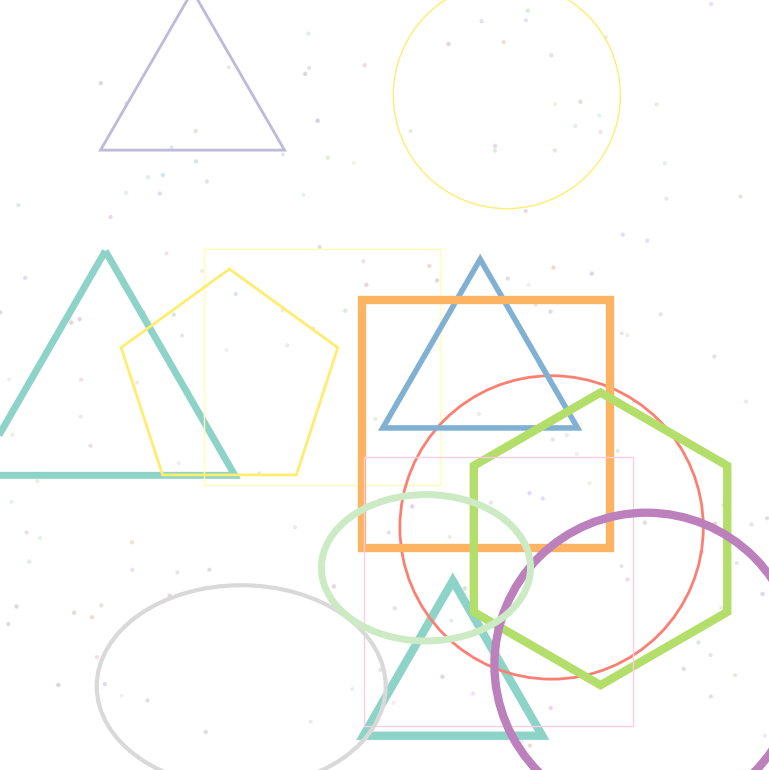[{"shape": "triangle", "thickness": 2.5, "radius": 0.97, "center": [0.137, 0.48]}, {"shape": "triangle", "thickness": 3, "radius": 0.67, "center": [0.588, 0.112]}, {"shape": "square", "thickness": 0.5, "radius": 0.77, "center": [0.419, 0.523]}, {"shape": "triangle", "thickness": 1, "radius": 0.69, "center": [0.25, 0.874]}, {"shape": "circle", "thickness": 1, "radius": 0.99, "center": [0.716, 0.315]}, {"shape": "triangle", "thickness": 2, "radius": 0.73, "center": [0.624, 0.517]}, {"shape": "square", "thickness": 3, "radius": 0.8, "center": [0.631, 0.449]}, {"shape": "hexagon", "thickness": 3, "radius": 0.95, "center": [0.78, 0.3]}, {"shape": "square", "thickness": 0.5, "radius": 0.87, "center": [0.648, 0.232]}, {"shape": "oval", "thickness": 1.5, "radius": 0.94, "center": [0.313, 0.109]}, {"shape": "circle", "thickness": 3, "radius": 0.99, "center": [0.84, 0.137]}, {"shape": "oval", "thickness": 2.5, "radius": 0.68, "center": [0.553, 0.263]}, {"shape": "pentagon", "thickness": 1, "radius": 0.74, "center": [0.298, 0.503]}, {"shape": "circle", "thickness": 0.5, "radius": 0.74, "center": [0.658, 0.876]}]